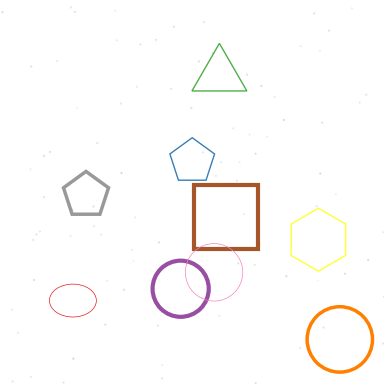[{"shape": "oval", "thickness": 0.5, "radius": 0.3, "center": [0.189, 0.219]}, {"shape": "pentagon", "thickness": 1, "radius": 0.3, "center": [0.499, 0.581]}, {"shape": "triangle", "thickness": 1, "radius": 0.41, "center": [0.57, 0.805]}, {"shape": "circle", "thickness": 3, "radius": 0.36, "center": [0.469, 0.25]}, {"shape": "circle", "thickness": 2.5, "radius": 0.42, "center": [0.883, 0.118]}, {"shape": "hexagon", "thickness": 1, "radius": 0.41, "center": [0.827, 0.377]}, {"shape": "square", "thickness": 3, "radius": 0.41, "center": [0.587, 0.436]}, {"shape": "circle", "thickness": 0.5, "radius": 0.37, "center": [0.556, 0.293]}, {"shape": "pentagon", "thickness": 2.5, "radius": 0.31, "center": [0.223, 0.493]}]